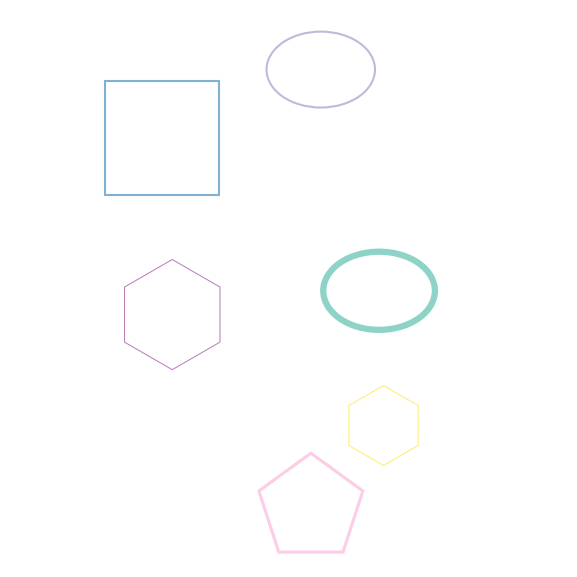[{"shape": "oval", "thickness": 3, "radius": 0.48, "center": [0.656, 0.496]}, {"shape": "oval", "thickness": 1, "radius": 0.47, "center": [0.555, 0.879]}, {"shape": "square", "thickness": 1, "radius": 0.49, "center": [0.28, 0.76]}, {"shape": "pentagon", "thickness": 1.5, "radius": 0.47, "center": [0.538, 0.12]}, {"shape": "hexagon", "thickness": 0.5, "radius": 0.48, "center": [0.298, 0.454]}, {"shape": "hexagon", "thickness": 0.5, "radius": 0.35, "center": [0.664, 0.262]}]